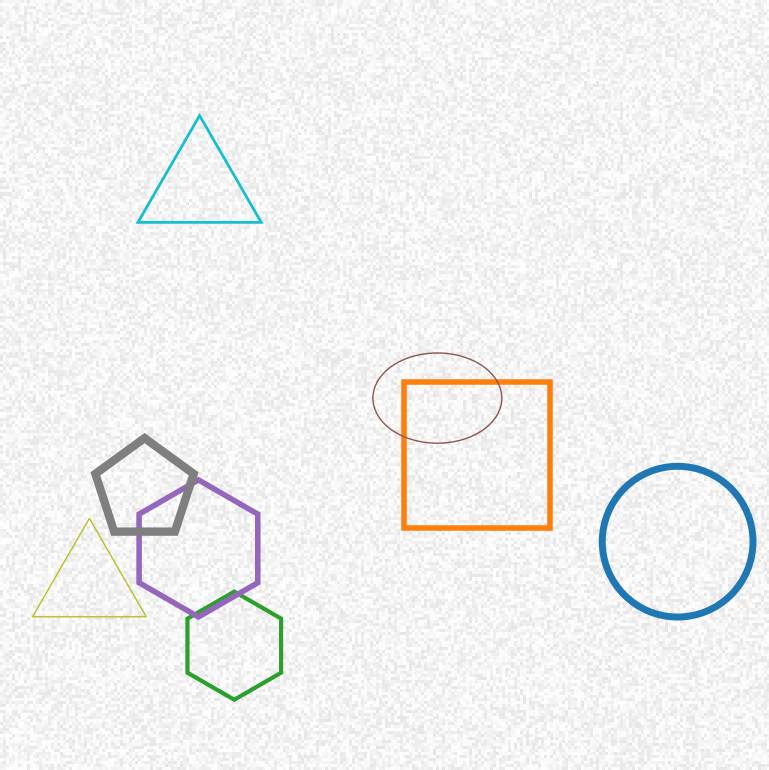[{"shape": "circle", "thickness": 2.5, "radius": 0.49, "center": [0.88, 0.297]}, {"shape": "square", "thickness": 2, "radius": 0.47, "center": [0.62, 0.409]}, {"shape": "hexagon", "thickness": 1.5, "radius": 0.35, "center": [0.304, 0.161]}, {"shape": "hexagon", "thickness": 2, "radius": 0.44, "center": [0.258, 0.288]}, {"shape": "oval", "thickness": 0.5, "radius": 0.42, "center": [0.568, 0.483]}, {"shape": "pentagon", "thickness": 3, "radius": 0.34, "center": [0.188, 0.364]}, {"shape": "triangle", "thickness": 0.5, "radius": 0.43, "center": [0.116, 0.242]}, {"shape": "triangle", "thickness": 1, "radius": 0.46, "center": [0.259, 0.757]}]